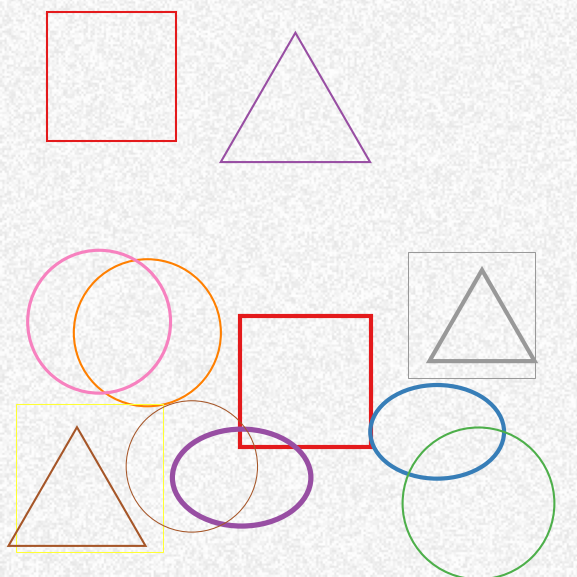[{"shape": "square", "thickness": 2, "radius": 0.57, "center": [0.529, 0.338]}, {"shape": "square", "thickness": 1, "radius": 0.56, "center": [0.193, 0.866]}, {"shape": "oval", "thickness": 2, "radius": 0.58, "center": [0.757, 0.251]}, {"shape": "circle", "thickness": 1, "radius": 0.66, "center": [0.829, 0.127]}, {"shape": "triangle", "thickness": 1, "radius": 0.75, "center": [0.512, 0.793]}, {"shape": "oval", "thickness": 2.5, "radius": 0.6, "center": [0.418, 0.172]}, {"shape": "circle", "thickness": 1, "radius": 0.64, "center": [0.255, 0.423]}, {"shape": "square", "thickness": 0.5, "radius": 0.64, "center": [0.155, 0.172]}, {"shape": "triangle", "thickness": 1, "radius": 0.69, "center": [0.133, 0.122]}, {"shape": "circle", "thickness": 0.5, "radius": 0.57, "center": [0.332, 0.191]}, {"shape": "circle", "thickness": 1.5, "radius": 0.62, "center": [0.172, 0.442]}, {"shape": "square", "thickness": 0.5, "radius": 0.55, "center": [0.816, 0.453]}, {"shape": "triangle", "thickness": 2, "radius": 0.53, "center": [0.835, 0.426]}]